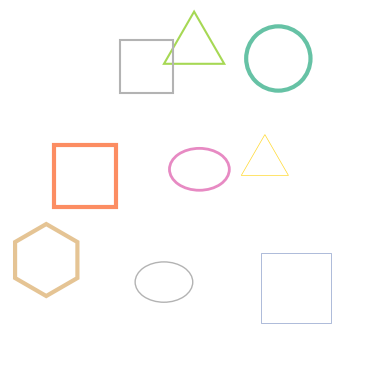[{"shape": "circle", "thickness": 3, "radius": 0.42, "center": [0.723, 0.848]}, {"shape": "square", "thickness": 3, "radius": 0.4, "center": [0.221, 0.542]}, {"shape": "square", "thickness": 0.5, "radius": 0.45, "center": [0.77, 0.251]}, {"shape": "oval", "thickness": 2, "radius": 0.39, "center": [0.518, 0.56]}, {"shape": "triangle", "thickness": 1.5, "radius": 0.45, "center": [0.504, 0.879]}, {"shape": "triangle", "thickness": 0.5, "radius": 0.35, "center": [0.688, 0.58]}, {"shape": "hexagon", "thickness": 3, "radius": 0.47, "center": [0.12, 0.325]}, {"shape": "square", "thickness": 1.5, "radius": 0.34, "center": [0.38, 0.828]}, {"shape": "oval", "thickness": 1, "radius": 0.37, "center": [0.426, 0.267]}]